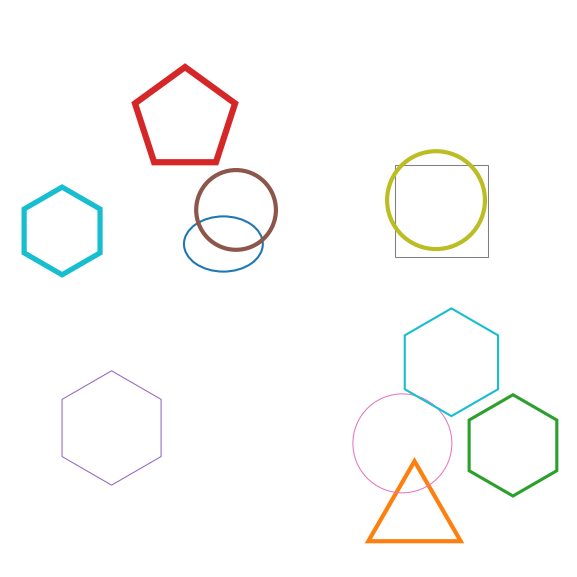[{"shape": "oval", "thickness": 1, "radius": 0.34, "center": [0.387, 0.577]}, {"shape": "triangle", "thickness": 2, "radius": 0.46, "center": [0.718, 0.108]}, {"shape": "hexagon", "thickness": 1.5, "radius": 0.44, "center": [0.888, 0.228]}, {"shape": "pentagon", "thickness": 3, "radius": 0.46, "center": [0.32, 0.792]}, {"shape": "hexagon", "thickness": 0.5, "radius": 0.49, "center": [0.193, 0.258]}, {"shape": "circle", "thickness": 2, "radius": 0.35, "center": [0.409, 0.636]}, {"shape": "circle", "thickness": 0.5, "radius": 0.43, "center": [0.697, 0.231]}, {"shape": "square", "thickness": 0.5, "radius": 0.4, "center": [0.764, 0.634]}, {"shape": "circle", "thickness": 2, "radius": 0.42, "center": [0.755, 0.653]}, {"shape": "hexagon", "thickness": 2.5, "radius": 0.38, "center": [0.108, 0.599]}, {"shape": "hexagon", "thickness": 1, "radius": 0.47, "center": [0.782, 0.372]}]